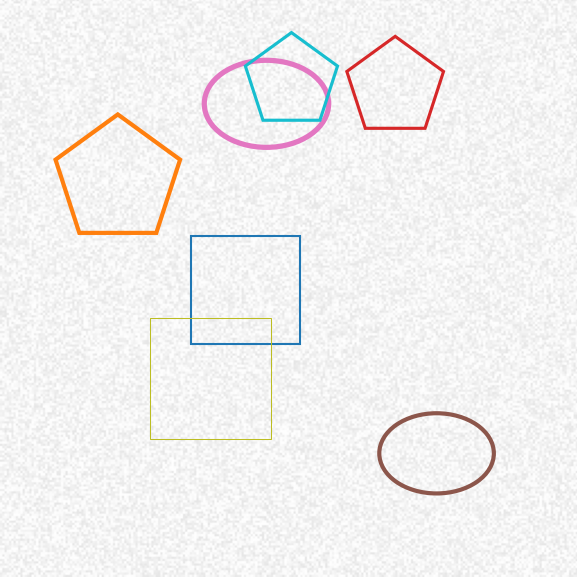[{"shape": "square", "thickness": 1, "radius": 0.47, "center": [0.425, 0.497]}, {"shape": "pentagon", "thickness": 2, "radius": 0.57, "center": [0.204, 0.688]}, {"shape": "pentagon", "thickness": 1.5, "radius": 0.44, "center": [0.684, 0.848]}, {"shape": "oval", "thickness": 2, "radius": 0.5, "center": [0.756, 0.214]}, {"shape": "oval", "thickness": 2.5, "radius": 0.54, "center": [0.461, 0.819]}, {"shape": "square", "thickness": 0.5, "radius": 0.52, "center": [0.364, 0.344]}, {"shape": "pentagon", "thickness": 1.5, "radius": 0.42, "center": [0.505, 0.859]}]